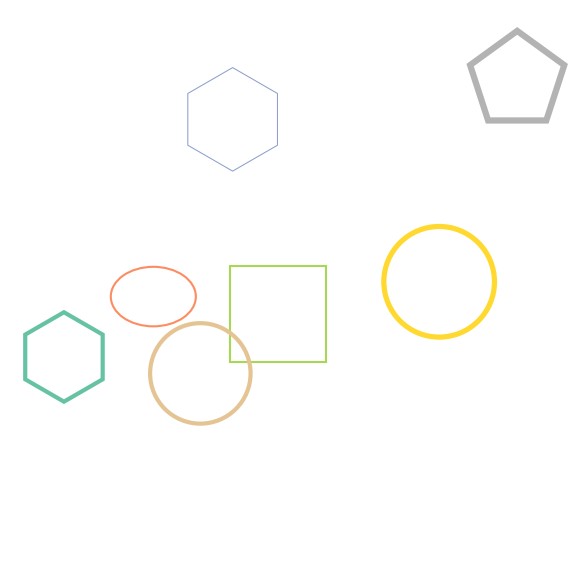[{"shape": "hexagon", "thickness": 2, "radius": 0.39, "center": [0.111, 0.381]}, {"shape": "oval", "thickness": 1, "radius": 0.37, "center": [0.266, 0.486]}, {"shape": "hexagon", "thickness": 0.5, "radius": 0.45, "center": [0.403, 0.792]}, {"shape": "square", "thickness": 1, "radius": 0.42, "center": [0.482, 0.455]}, {"shape": "circle", "thickness": 2.5, "radius": 0.48, "center": [0.76, 0.511]}, {"shape": "circle", "thickness": 2, "radius": 0.43, "center": [0.347, 0.353]}, {"shape": "pentagon", "thickness": 3, "radius": 0.43, "center": [0.896, 0.86]}]